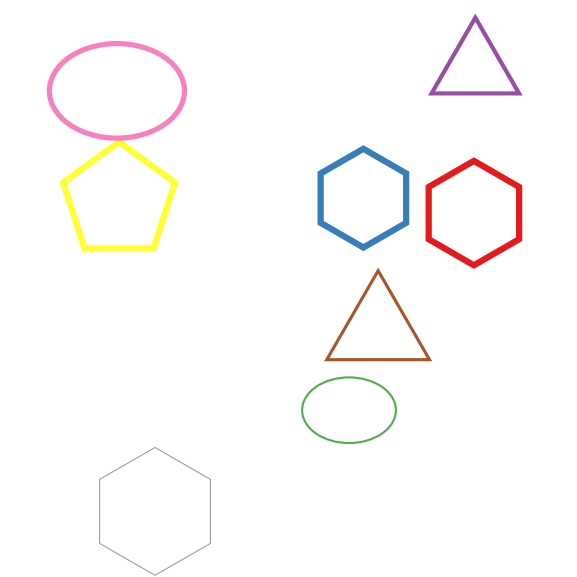[{"shape": "hexagon", "thickness": 3, "radius": 0.45, "center": [0.821, 0.63]}, {"shape": "hexagon", "thickness": 3, "radius": 0.43, "center": [0.629, 0.656]}, {"shape": "oval", "thickness": 1, "radius": 0.41, "center": [0.604, 0.289]}, {"shape": "triangle", "thickness": 2, "radius": 0.44, "center": [0.823, 0.881]}, {"shape": "pentagon", "thickness": 3, "radius": 0.51, "center": [0.206, 0.651]}, {"shape": "triangle", "thickness": 1.5, "radius": 0.51, "center": [0.655, 0.428]}, {"shape": "oval", "thickness": 2.5, "radius": 0.58, "center": [0.202, 0.842]}, {"shape": "hexagon", "thickness": 0.5, "radius": 0.55, "center": [0.268, 0.114]}]